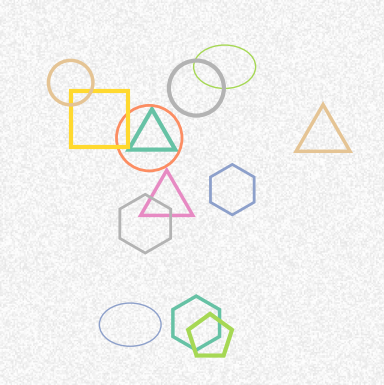[{"shape": "hexagon", "thickness": 2.5, "radius": 0.35, "center": [0.51, 0.161]}, {"shape": "triangle", "thickness": 3, "radius": 0.35, "center": [0.395, 0.646]}, {"shape": "circle", "thickness": 2, "radius": 0.43, "center": [0.388, 0.641]}, {"shape": "hexagon", "thickness": 2, "radius": 0.33, "center": [0.603, 0.507]}, {"shape": "oval", "thickness": 1, "radius": 0.4, "center": [0.338, 0.157]}, {"shape": "triangle", "thickness": 2.5, "radius": 0.39, "center": [0.433, 0.48]}, {"shape": "pentagon", "thickness": 3, "radius": 0.3, "center": [0.546, 0.125]}, {"shape": "oval", "thickness": 1, "radius": 0.4, "center": [0.583, 0.827]}, {"shape": "square", "thickness": 3, "radius": 0.36, "center": [0.259, 0.691]}, {"shape": "triangle", "thickness": 2.5, "radius": 0.4, "center": [0.839, 0.647]}, {"shape": "circle", "thickness": 2.5, "radius": 0.29, "center": [0.184, 0.785]}, {"shape": "hexagon", "thickness": 2, "radius": 0.38, "center": [0.377, 0.419]}, {"shape": "circle", "thickness": 3, "radius": 0.36, "center": [0.51, 0.771]}]